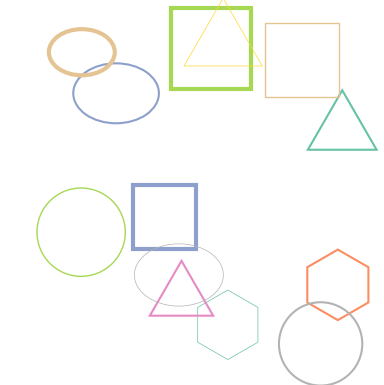[{"shape": "triangle", "thickness": 1.5, "radius": 0.52, "center": [0.889, 0.663]}, {"shape": "hexagon", "thickness": 0.5, "radius": 0.45, "center": [0.592, 0.156]}, {"shape": "hexagon", "thickness": 1.5, "radius": 0.46, "center": [0.878, 0.26]}, {"shape": "oval", "thickness": 1.5, "radius": 0.56, "center": [0.302, 0.758]}, {"shape": "square", "thickness": 3, "radius": 0.41, "center": [0.428, 0.437]}, {"shape": "triangle", "thickness": 1.5, "radius": 0.47, "center": [0.471, 0.228]}, {"shape": "circle", "thickness": 1, "radius": 0.57, "center": [0.211, 0.397]}, {"shape": "square", "thickness": 3, "radius": 0.52, "center": [0.548, 0.873]}, {"shape": "triangle", "thickness": 0.5, "radius": 0.59, "center": [0.58, 0.887]}, {"shape": "oval", "thickness": 3, "radius": 0.43, "center": [0.212, 0.864]}, {"shape": "square", "thickness": 1, "radius": 0.48, "center": [0.785, 0.844]}, {"shape": "circle", "thickness": 1.5, "radius": 0.54, "center": [0.833, 0.107]}, {"shape": "oval", "thickness": 0.5, "radius": 0.58, "center": [0.465, 0.286]}]